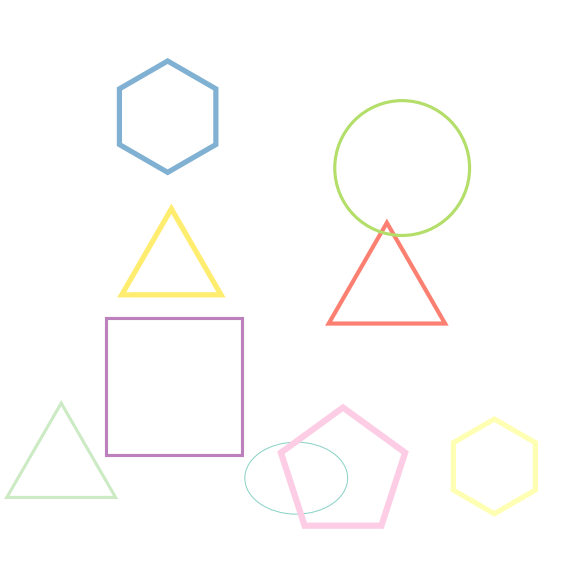[{"shape": "oval", "thickness": 0.5, "radius": 0.45, "center": [0.513, 0.171]}, {"shape": "hexagon", "thickness": 2.5, "radius": 0.41, "center": [0.856, 0.192]}, {"shape": "triangle", "thickness": 2, "radius": 0.58, "center": [0.67, 0.497]}, {"shape": "hexagon", "thickness": 2.5, "radius": 0.48, "center": [0.29, 0.797]}, {"shape": "circle", "thickness": 1.5, "radius": 0.58, "center": [0.696, 0.708]}, {"shape": "pentagon", "thickness": 3, "radius": 0.57, "center": [0.594, 0.18]}, {"shape": "square", "thickness": 1.5, "radius": 0.59, "center": [0.301, 0.329]}, {"shape": "triangle", "thickness": 1.5, "radius": 0.54, "center": [0.106, 0.192]}, {"shape": "triangle", "thickness": 2.5, "radius": 0.5, "center": [0.297, 0.538]}]